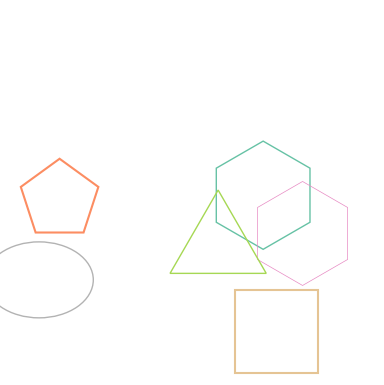[{"shape": "hexagon", "thickness": 1, "radius": 0.7, "center": [0.683, 0.493]}, {"shape": "pentagon", "thickness": 1.5, "radius": 0.53, "center": [0.155, 0.482]}, {"shape": "hexagon", "thickness": 0.5, "radius": 0.68, "center": [0.786, 0.394]}, {"shape": "triangle", "thickness": 1, "radius": 0.72, "center": [0.567, 0.362]}, {"shape": "square", "thickness": 1.5, "radius": 0.54, "center": [0.718, 0.139]}, {"shape": "oval", "thickness": 1, "radius": 0.7, "center": [0.101, 0.273]}]